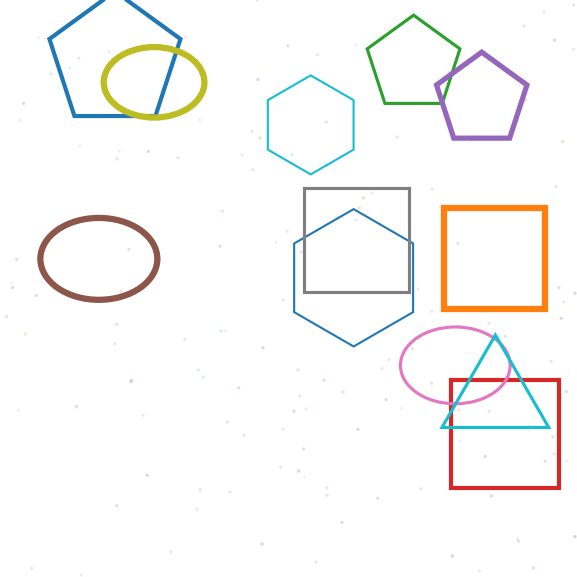[{"shape": "hexagon", "thickness": 1, "radius": 0.59, "center": [0.612, 0.518]}, {"shape": "pentagon", "thickness": 2, "radius": 0.6, "center": [0.199, 0.895]}, {"shape": "square", "thickness": 3, "radius": 0.44, "center": [0.856, 0.552]}, {"shape": "pentagon", "thickness": 1.5, "radius": 0.42, "center": [0.716, 0.888]}, {"shape": "square", "thickness": 2, "radius": 0.47, "center": [0.874, 0.248]}, {"shape": "pentagon", "thickness": 2.5, "radius": 0.41, "center": [0.834, 0.827]}, {"shape": "oval", "thickness": 3, "radius": 0.51, "center": [0.171, 0.551]}, {"shape": "oval", "thickness": 1.5, "radius": 0.47, "center": [0.788, 0.366]}, {"shape": "square", "thickness": 1.5, "radius": 0.45, "center": [0.617, 0.584]}, {"shape": "oval", "thickness": 3, "radius": 0.44, "center": [0.267, 0.857]}, {"shape": "hexagon", "thickness": 1, "radius": 0.43, "center": [0.538, 0.783]}, {"shape": "triangle", "thickness": 1.5, "radius": 0.53, "center": [0.858, 0.312]}]